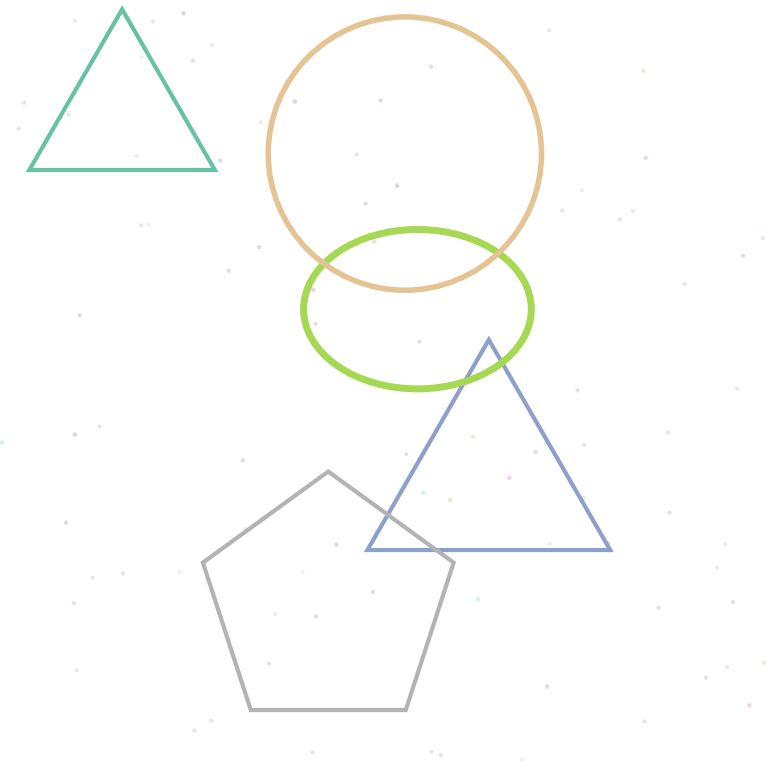[{"shape": "triangle", "thickness": 1.5, "radius": 0.7, "center": [0.159, 0.849]}, {"shape": "triangle", "thickness": 1.5, "radius": 0.91, "center": [0.635, 0.377]}, {"shape": "oval", "thickness": 2.5, "radius": 0.74, "center": [0.542, 0.598]}, {"shape": "circle", "thickness": 2, "radius": 0.89, "center": [0.526, 0.801]}, {"shape": "pentagon", "thickness": 1.5, "radius": 0.86, "center": [0.426, 0.216]}]